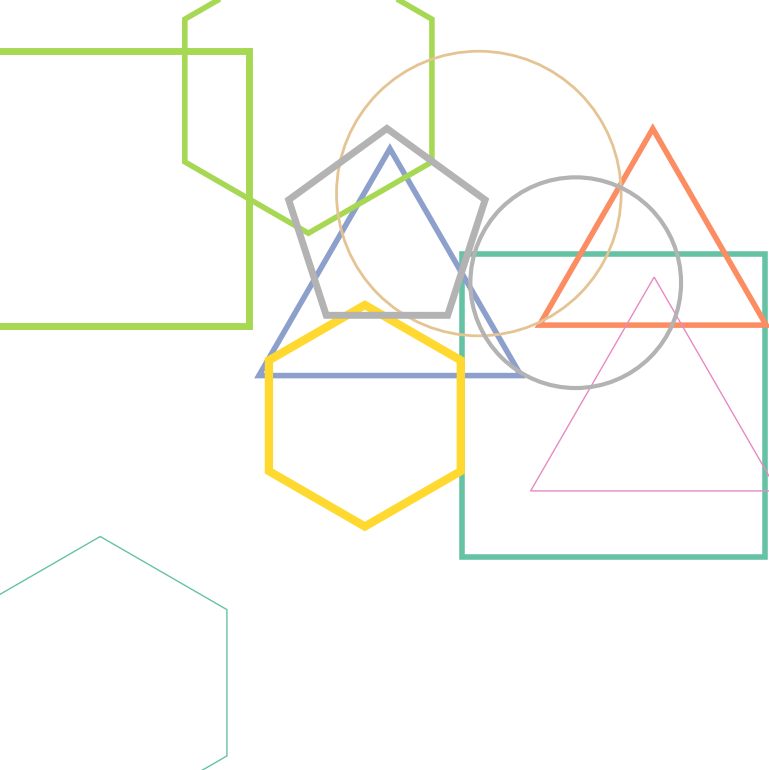[{"shape": "square", "thickness": 2, "radius": 0.98, "center": [0.796, 0.474]}, {"shape": "hexagon", "thickness": 0.5, "radius": 0.95, "center": [0.13, 0.113]}, {"shape": "triangle", "thickness": 2, "radius": 0.85, "center": [0.848, 0.663]}, {"shape": "triangle", "thickness": 2, "radius": 0.98, "center": [0.506, 0.61]}, {"shape": "triangle", "thickness": 0.5, "radius": 0.93, "center": [0.85, 0.455]}, {"shape": "square", "thickness": 2.5, "radius": 0.89, "center": [0.145, 0.756]}, {"shape": "hexagon", "thickness": 2, "radius": 0.93, "center": [0.4, 0.882]}, {"shape": "hexagon", "thickness": 3, "radius": 0.72, "center": [0.474, 0.46]}, {"shape": "circle", "thickness": 1, "radius": 0.92, "center": [0.622, 0.749]}, {"shape": "circle", "thickness": 1.5, "radius": 0.68, "center": [0.748, 0.633]}, {"shape": "pentagon", "thickness": 2.5, "radius": 0.67, "center": [0.503, 0.699]}]